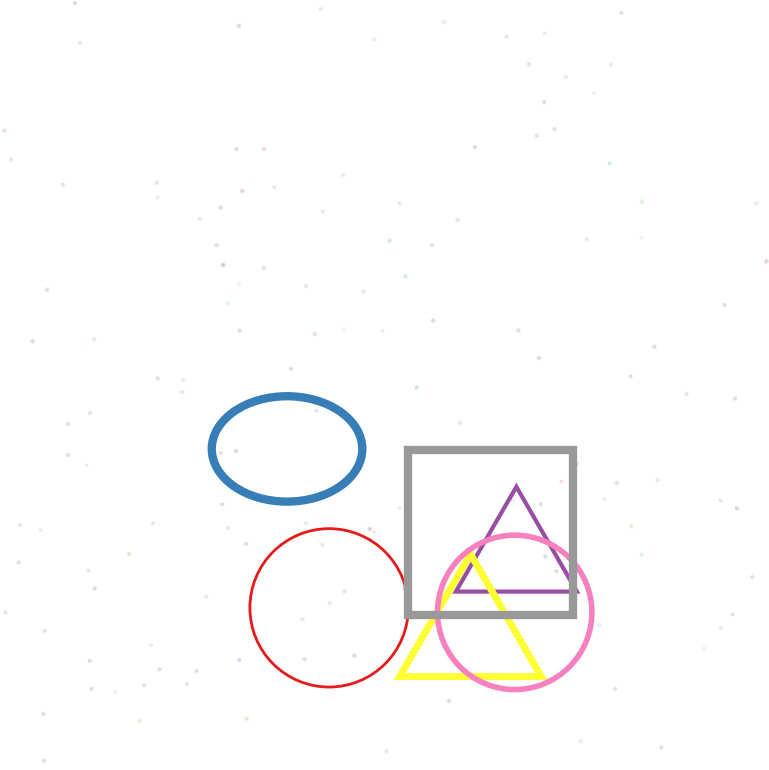[{"shape": "circle", "thickness": 1, "radius": 0.51, "center": [0.427, 0.211]}, {"shape": "oval", "thickness": 3, "radius": 0.49, "center": [0.373, 0.417]}, {"shape": "triangle", "thickness": 1.5, "radius": 0.45, "center": [0.671, 0.277]}, {"shape": "triangle", "thickness": 2.5, "radius": 0.53, "center": [0.611, 0.174]}, {"shape": "circle", "thickness": 2, "radius": 0.5, "center": [0.668, 0.205]}, {"shape": "square", "thickness": 3, "radius": 0.53, "center": [0.637, 0.308]}]